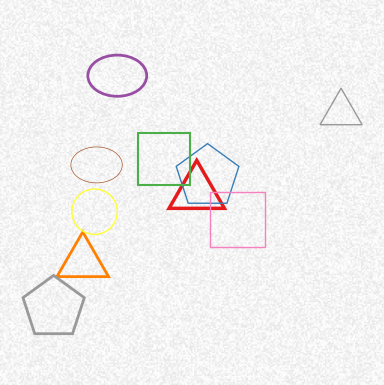[{"shape": "triangle", "thickness": 2.5, "radius": 0.42, "center": [0.511, 0.5]}, {"shape": "pentagon", "thickness": 1, "radius": 0.43, "center": [0.539, 0.541]}, {"shape": "square", "thickness": 1.5, "radius": 0.34, "center": [0.425, 0.587]}, {"shape": "oval", "thickness": 2, "radius": 0.38, "center": [0.305, 0.803]}, {"shape": "triangle", "thickness": 2, "radius": 0.39, "center": [0.215, 0.32]}, {"shape": "circle", "thickness": 1, "radius": 0.29, "center": [0.246, 0.45]}, {"shape": "oval", "thickness": 0.5, "radius": 0.33, "center": [0.251, 0.572]}, {"shape": "square", "thickness": 1, "radius": 0.35, "center": [0.617, 0.43]}, {"shape": "triangle", "thickness": 1, "radius": 0.32, "center": [0.886, 0.708]}, {"shape": "pentagon", "thickness": 2, "radius": 0.42, "center": [0.139, 0.201]}]